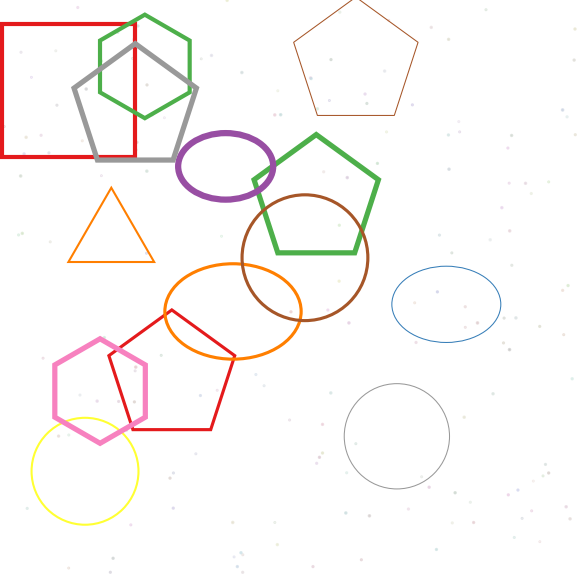[{"shape": "pentagon", "thickness": 1.5, "radius": 0.57, "center": [0.298, 0.348]}, {"shape": "square", "thickness": 2, "radius": 0.57, "center": [0.118, 0.843]}, {"shape": "oval", "thickness": 0.5, "radius": 0.47, "center": [0.773, 0.472]}, {"shape": "hexagon", "thickness": 2, "radius": 0.45, "center": [0.251, 0.884]}, {"shape": "pentagon", "thickness": 2.5, "radius": 0.57, "center": [0.548, 0.653]}, {"shape": "oval", "thickness": 3, "radius": 0.41, "center": [0.391, 0.711]}, {"shape": "oval", "thickness": 1.5, "radius": 0.59, "center": [0.403, 0.46]}, {"shape": "triangle", "thickness": 1, "radius": 0.43, "center": [0.193, 0.588]}, {"shape": "circle", "thickness": 1, "radius": 0.46, "center": [0.147, 0.183]}, {"shape": "circle", "thickness": 1.5, "radius": 0.54, "center": [0.528, 0.553]}, {"shape": "pentagon", "thickness": 0.5, "radius": 0.57, "center": [0.616, 0.891]}, {"shape": "hexagon", "thickness": 2.5, "radius": 0.45, "center": [0.173, 0.322]}, {"shape": "pentagon", "thickness": 2.5, "radius": 0.56, "center": [0.234, 0.812]}, {"shape": "circle", "thickness": 0.5, "radius": 0.46, "center": [0.687, 0.244]}]